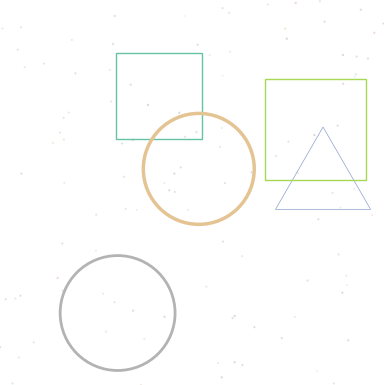[{"shape": "square", "thickness": 1, "radius": 0.56, "center": [0.413, 0.751]}, {"shape": "triangle", "thickness": 0.5, "radius": 0.71, "center": [0.839, 0.528]}, {"shape": "square", "thickness": 1, "radius": 0.66, "center": [0.82, 0.663]}, {"shape": "circle", "thickness": 2.5, "radius": 0.72, "center": [0.516, 0.561]}, {"shape": "circle", "thickness": 2, "radius": 0.75, "center": [0.305, 0.187]}]